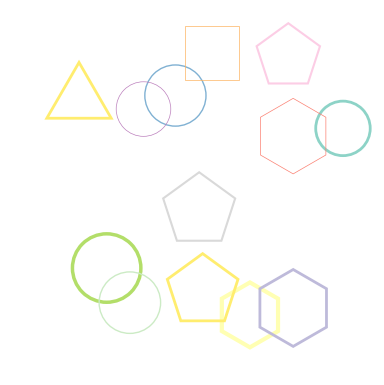[{"shape": "circle", "thickness": 2, "radius": 0.35, "center": [0.891, 0.667]}, {"shape": "hexagon", "thickness": 3, "radius": 0.42, "center": [0.649, 0.182]}, {"shape": "hexagon", "thickness": 2, "radius": 0.5, "center": [0.762, 0.2]}, {"shape": "hexagon", "thickness": 0.5, "radius": 0.49, "center": [0.761, 0.646]}, {"shape": "circle", "thickness": 1, "radius": 0.4, "center": [0.456, 0.752]}, {"shape": "square", "thickness": 0.5, "radius": 0.35, "center": [0.55, 0.861]}, {"shape": "circle", "thickness": 2.5, "radius": 0.44, "center": [0.277, 0.304]}, {"shape": "pentagon", "thickness": 1.5, "radius": 0.43, "center": [0.749, 0.853]}, {"shape": "pentagon", "thickness": 1.5, "radius": 0.49, "center": [0.517, 0.454]}, {"shape": "circle", "thickness": 0.5, "radius": 0.35, "center": [0.373, 0.717]}, {"shape": "circle", "thickness": 1, "radius": 0.4, "center": [0.337, 0.214]}, {"shape": "pentagon", "thickness": 2, "radius": 0.48, "center": [0.526, 0.245]}, {"shape": "triangle", "thickness": 2, "radius": 0.48, "center": [0.205, 0.741]}]